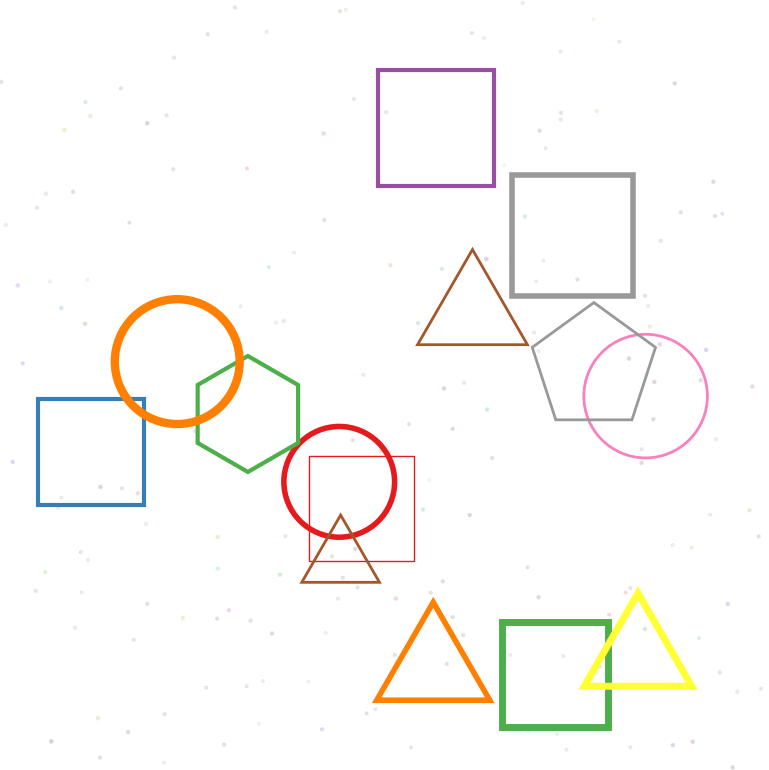[{"shape": "square", "thickness": 0.5, "radius": 0.34, "center": [0.469, 0.34]}, {"shape": "circle", "thickness": 2, "radius": 0.36, "center": [0.441, 0.374]}, {"shape": "square", "thickness": 1.5, "radius": 0.34, "center": [0.119, 0.413]}, {"shape": "hexagon", "thickness": 1.5, "radius": 0.38, "center": [0.322, 0.462]}, {"shape": "square", "thickness": 2.5, "radius": 0.34, "center": [0.721, 0.124]}, {"shape": "square", "thickness": 1.5, "radius": 0.38, "center": [0.566, 0.834]}, {"shape": "circle", "thickness": 3, "radius": 0.41, "center": [0.23, 0.53]}, {"shape": "triangle", "thickness": 2, "radius": 0.42, "center": [0.563, 0.133]}, {"shape": "triangle", "thickness": 2.5, "radius": 0.4, "center": [0.829, 0.149]}, {"shape": "triangle", "thickness": 1, "radius": 0.41, "center": [0.614, 0.594]}, {"shape": "triangle", "thickness": 1, "radius": 0.29, "center": [0.442, 0.273]}, {"shape": "circle", "thickness": 1, "radius": 0.4, "center": [0.838, 0.486]}, {"shape": "pentagon", "thickness": 1, "radius": 0.42, "center": [0.771, 0.523]}, {"shape": "square", "thickness": 2, "radius": 0.4, "center": [0.744, 0.694]}]